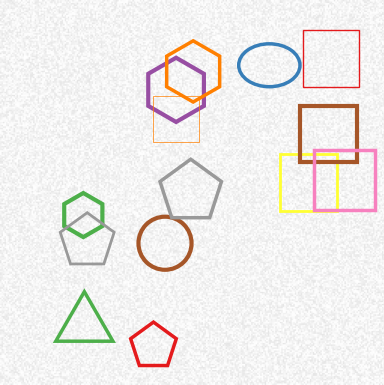[{"shape": "pentagon", "thickness": 2.5, "radius": 0.31, "center": [0.399, 0.101]}, {"shape": "square", "thickness": 1, "radius": 0.37, "center": [0.86, 0.848]}, {"shape": "oval", "thickness": 2.5, "radius": 0.4, "center": [0.7, 0.83]}, {"shape": "hexagon", "thickness": 3, "radius": 0.29, "center": [0.216, 0.441]}, {"shape": "triangle", "thickness": 2.5, "radius": 0.43, "center": [0.219, 0.157]}, {"shape": "hexagon", "thickness": 3, "radius": 0.42, "center": [0.457, 0.767]}, {"shape": "square", "thickness": 0.5, "radius": 0.3, "center": [0.458, 0.69]}, {"shape": "hexagon", "thickness": 2.5, "radius": 0.4, "center": [0.502, 0.814]}, {"shape": "square", "thickness": 2, "radius": 0.37, "center": [0.801, 0.527]}, {"shape": "square", "thickness": 3, "radius": 0.37, "center": [0.854, 0.652]}, {"shape": "circle", "thickness": 3, "radius": 0.34, "center": [0.429, 0.368]}, {"shape": "square", "thickness": 2.5, "radius": 0.39, "center": [0.894, 0.532]}, {"shape": "pentagon", "thickness": 2, "radius": 0.37, "center": [0.227, 0.374]}, {"shape": "pentagon", "thickness": 2.5, "radius": 0.42, "center": [0.495, 0.502]}]